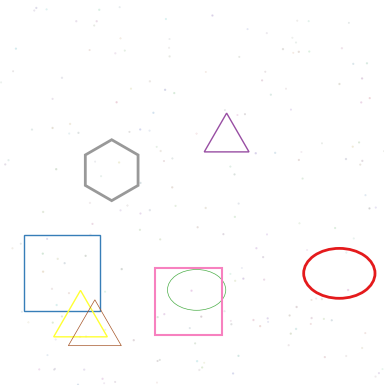[{"shape": "oval", "thickness": 2, "radius": 0.46, "center": [0.881, 0.29]}, {"shape": "square", "thickness": 1, "radius": 0.5, "center": [0.161, 0.291]}, {"shape": "oval", "thickness": 0.5, "radius": 0.38, "center": [0.511, 0.247]}, {"shape": "triangle", "thickness": 1, "radius": 0.34, "center": [0.589, 0.639]}, {"shape": "triangle", "thickness": 1, "radius": 0.4, "center": [0.209, 0.165]}, {"shape": "triangle", "thickness": 0.5, "radius": 0.4, "center": [0.246, 0.142]}, {"shape": "square", "thickness": 1.5, "radius": 0.44, "center": [0.49, 0.216]}, {"shape": "hexagon", "thickness": 2, "radius": 0.4, "center": [0.29, 0.558]}]